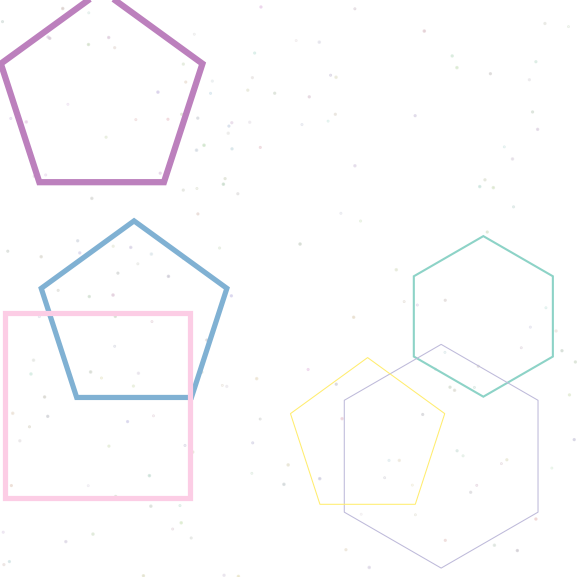[{"shape": "hexagon", "thickness": 1, "radius": 0.7, "center": [0.837, 0.451]}, {"shape": "hexagon", "thickness": 0.5, "radius": 0.97, "center": [0.764, 0.209]}, {"shape": "pentagon", "thickness": 2.5, "radius": 0.85, "center": [0.232, 0.448]}, {"shape": "square", "thickness": 2.5, "radius": 0.8, "center": [0.169, 0.297]}, {"shape": "pentagon", "thickness": 3, "radius": 0.92, "center": [0.176, 0.832]}, {"shape": "pentagon", "thickness": 0.5, "radius": 0.7, "center": [0.637, 0.239]}]